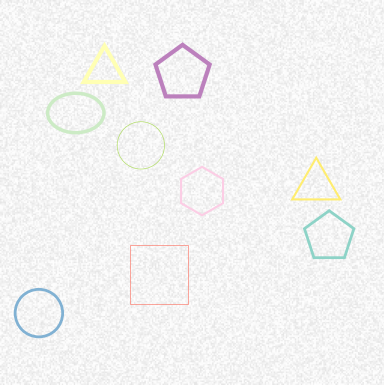[{"shape": "pentagon", "thickness": 2, "radius": 0.34, "center": [0.855, 0.385]}, {"shape": "triangle", "thickness": 3, "radius": 0.31, "center": [0.272, 0.818]}, {"shape": "square", "thickness": 0.5, "radius": 0.38, "center": [0.413, 0.287]}, {"shape": "circle", "thickness": 2, "radius": 0.31, "center": [0.101, 0.187]}, {"shape": "circle", "thickness": 0.5, "radius": 0.31, "center": [0.366, 0.622]}, {"shape": "hexagon", "thickness": 1.5, "radius": 0.31, "center": [0.525, 0.504]}, {"shape": "pentagon", "thickness": 3, "radius": 0.37, "center": [0.474, 0.81]}, {"shape": "oval", "thickness": 2.5, "radius": 0.37, "center": [0.197, 0.707]}, {"shape": "triangle", "thickness": 1.5, "radius": 0.36, "center": [0.821, 0.518]}]